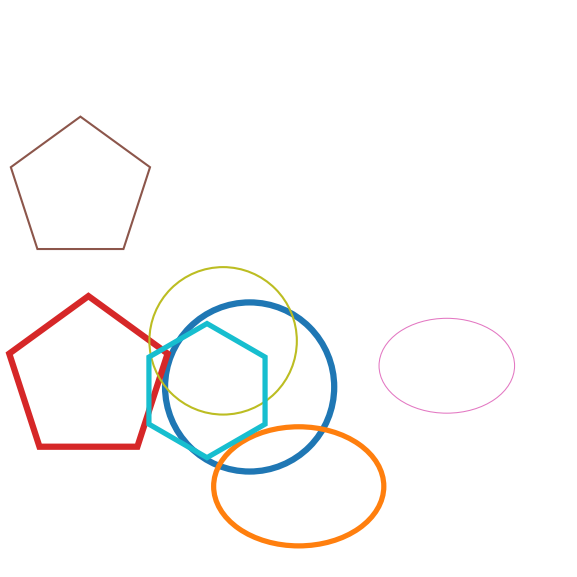[{"shape": "circle", "thickness": 3, "radius": 0.73, "center": [0.432, 0.329]}, {"shape": "oval", "thickness": 2.5, "radius": 0.74, "center": [0.517, 0.157]}, {"shape": "pentagon", "thickness": 3, "radius": 0.72, "center": [0.153, 0.342]}, {"shape": "pentagon", "thickness": 1, "radius": 0.63, "center": [0.139, 0.67]}, {"shape": "oval", "thickness": 0.5, "radius": 0.59, "center": [0.774, 0.366]}, {"shape": "circle", "thickness": 1, "radius": 0.64, "center": [0.386, 0.409]}, {"shape": "hexagon", "thickness": 2.5, "radius": 0.58, "center": [0.358, 0.323]}]